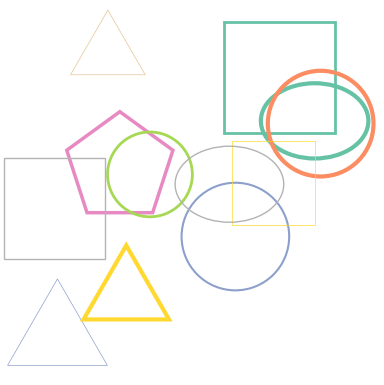[{"shape": "oval", "thickness": 3, "radius": 0.7, "center": [0.817, 0.686]}, {"shape": "square", "thickness": 2, "radius": 0.72, "center": [0.727, 0.798]}, {"shape": "circle", "thickness": 3, "radius": 0.69, "center": [0.833, 0.679]}, {"shape": "triangle", "thickness": 0.5, "radius": 0.75, "center": [0.149, 0.126]}, {"shape": "circle", "thickness": 1.5, "radius": 0.7, "center": [0.611, 0.386]}, {"shape": "pentagon", "thickness": 2.5, "radius": 0.73, "center": [0.311, 0.565]}, {"shape": "circle", "thickness": 2, "radius": 0.55, "center": [0.389, 0.547]}, {"shape": "triangle", "thickness": 3, "radius": 0.64, "center": [0.328, 0.234]}, {"shape": "square", "thickness": 0.5, "radius": 0.54, "center": [0.71, 0.525]}, {"shape": "triangle", "thickness": 0.5, "radius": 0.56, "center": [0.28, 0.862]}, {"shape": "square", "thickness": 1, "radius": 0.66, "center": [0.141, 0.458]}, {"shape": "oval", "thickness": 1, "radius": 0.71, "center": [0.596, 0.521]}]